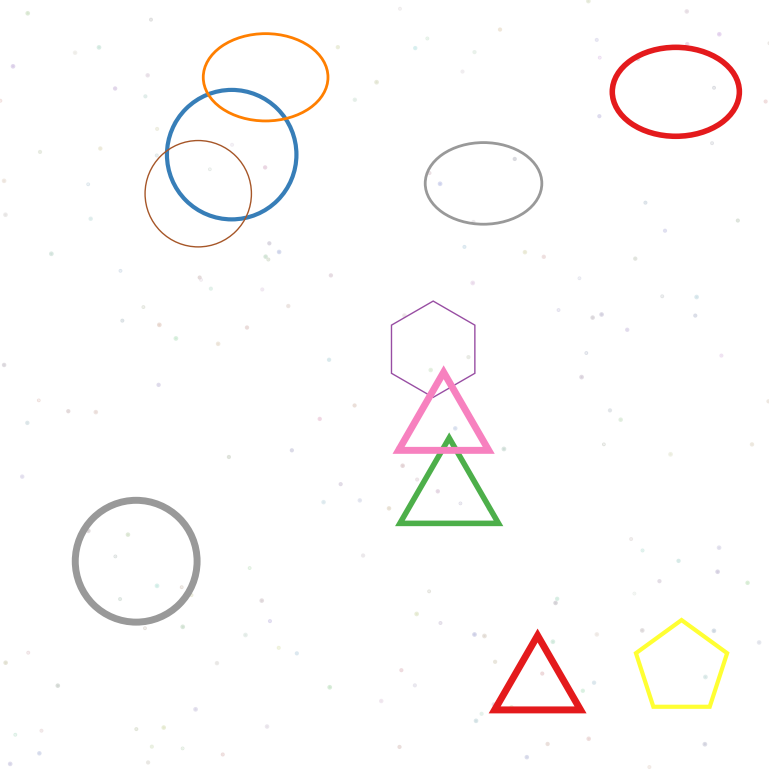[{"shape": "oval", "thickness": 2, "radius": 0.41, "center": [0.878, 0.881]}, {"shape": "triangle", "thickness": 2.5, "radius": 0.32, "center": [0.698, 0.11]}, {"shape": "circle", "thickness": 1.5, "radius": 0.42, "center": [0.301, 0.799]}, {"shape": "triangle", "thickness": 2, "radius": 0.37, "center": [0.583, 0.357]}, {"shape": "hexagon", "thickness": 0.5, "radius": 0.31, "center": [0.563, 0.546]}, {"shape": "oval", "thickness": 1, "radius": 0.4, "center": [0.345, 0.9]}, {"shape": "pentagon", "thickness": 1.5, "radius": 0.31, "center": [0.885, 0.132]}, {"shape": "circle", "thickness": 0.5, "radius": 0.35, "center": [0.257, 0.748]}, {"shape": "triangle", "thickness": 2.5, "radius": 0.34, "center": [0.576, 0.449]}, {"shape": "oval", "thickness": 1, "radius": 0.38, "center": [0.628, 0.762]}, {"shape": "circle", "thickness": 2.5, "radius": 0.4, "center": [0.177, 0.271]}]